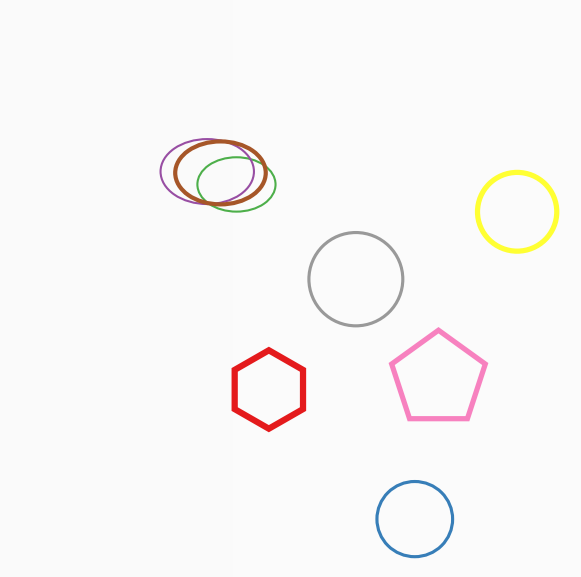[{"shape": "hexagon", "thickness": 3, "radius": 0.34, "center": [0.463, 0.325]}, {"shape": "circle", "thickness": 1.5, "radius": 0.33, "center": [0.714, 0.1]}, {"shape": "oval", "thickness": 1, "radius": 0.34, "center": [0.407, 0.68]}, {"shape": "oval", "thickness": 1, "radius": 0.4, "center": [0.357, 0.702]}, {"shape": "circle", "thickness": 2.5, "radius": 0.34, "center": [0.89, 0.632]}, {"shape": "oval", "thickness": 2, "radius": 0.39, "center": [0.379, 0.7]}, {"shape": "pentagon", "thickness": 2.5, "radius": 0.42, "center": [0.754, 0.343]}, {"shape": "circle", "thickness": 1.5, "radius": 0.4, "center": [0.612, 0.516]}]